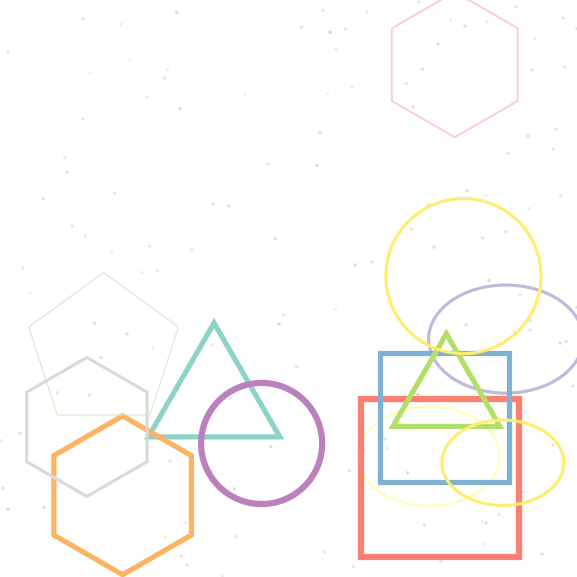[{"shape": "triangle", "thickness": 2.5, "radius": 0.66, "center": [0.371, 0.308]}, {"shape": "oval", "thickness": 1, "radius": 0.61, "center": [0.743, 0.209]}, {"shape": "oval", "thickness": 1.5, "radius": 0.67, "center": [0.876, 0.412]}, {"shape": "square", "thickness": 3, "radius": 0.68, "center": [0.762, 0.172]}, {"shape": "square", "thickness": 2.5, "radius": 0.56, "center": [0.77, 0.276]}, {"shape": "hexagon", "thickness": 2.5, "radius": 0.69, "center": [0.212, 0.141]}, {"shape": "triangle", "thickness": 2.5, "radius": 0.53, "center": [0.773, 0.314]}, {"shape": "hexagon", "thickness": 1, "radius": 0.63, "center": [0.787, 0.887]}, {"shape": "hexagon", "thickness": 1.5, "radius": 0.6, "center": [0.15, 0.26]}, {"shape": "circle", "thickness": 3, "radius": 0.52, "center": [0.453, 0.231]}, {"shape": "pentagon", "thickness": 0.5, "radius": 0.68, "center": [0.179, 0.391]}, {"shape": "oval", "thickness": 1.5, "radius": 0.53, "center": [0.871, 0.198]}, {"shape": "circle", "thickness": 1.5, "radius": 0.67, "center": [0.802, 0.521]}]